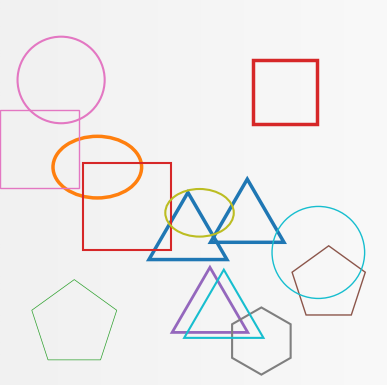[{"shape": "triangle", "thickness": 2.5, "radius": 0.55, "center": [0.638, 0.425]}, {"shape": "triangle", "thickness": 2.5, "radius": 0.58, "center": [0.485, 0.384]}, {"shape": "oval", "thickness": 2.5, "radius": 0.57, "center": [0.251, 0.566]}, {"shape": "pentagon", "thickness": 0.5, "radius": 0.58, "center": [0.192, 0.159]}, {"shape": "square", "thickness": 2.5, "radius": 0.41, "center": [0.735, 0.761]}, {"shape": "square", "thickness": 1.5, "radius": 0.57, "center": [0.328, 0.464]}, {"shape": "triangle", "thickness": 2, "radius": 0.56, "center": [0.542, 0.193]}, {"shape": "pentagon", "thickness": 1, "radius": 0.5, "center": [0.848, 0.262]}, {"shape": "square", "thickness": 1, "radius": 0.51, "center": [0.102, 0.614]}, {"shape": "circle", "thickness": 1.5, "radius": 0.56, "center": [0.158, 0.792]}, {"shape": "hexagon", "thickness": 1.5, "radius": 0.44, "center": [0.675, 0.114]}, {"shape": "oval", "thickness": 1.5, "radius": 0.44, "center": [0.515, 0.447]}, {"shape": "triangle", "thickness": 1.5, "radius": 0.59, "center": [0.578, 0.181]}, {"shape": "circle", "thickness": 1, "radius": 0.6, "center": [0.822, 0.344]}]